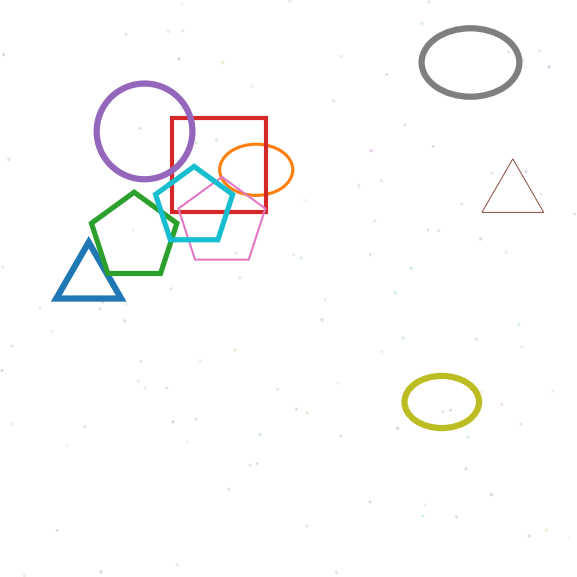[{"shape": "triangle", "thickness": 3, "radius": 0.32, "center": [0.154, 0.515]}, {"shape": "oval", "thickness": 1.5, "radius": 0.32, "center": [0.444, 0.705]}, {"shape": "pentagon", "thickness": 2.5, "radius": 0.39, "center": [0.232, 0.589]}, {"shape": "square", "thickness": 2, "radius": 0.41, "center": [0.379, 0.714]}, {"shape": "circle", "thickness": 3, "radius": 0.41, "center": [0.25, 0.772]}, {"shape": "triangle", "thickness": 0.5, "radius": 0.31, "center": [0.888, 0.662]}, {"shape": "pentagon", "thickness": 1, "radius": 0.4, "center": [0.384, 0.614]}, {"shape": "oval", "thickness": 3, "radius": 0.42, "center": [0.815, 0.891]}, {"shape": "oval", "thickness": 3, "radius": 0.32, "center": [0.765, 0.303]}, {"shape": "pentagon", "thickness": 2.5, "radius": 0.35, "center": [0.336, 0.641]}]